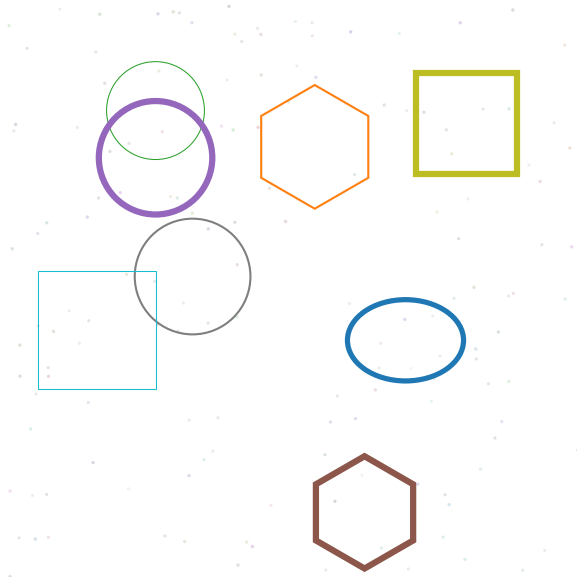[{"shape": "oval", "thickness": 2.5, "radius": 0.5, "center": [0.702, 0.41]}, {"shape": "hexagon", "thickness": 1, "radius": 0.54, "center": [0.545, 0.745]}, {"shape": "circle", "thickness": 0.5, "radius": 0.42, "center": [0.269, 0.808]}, {"shape": "circle", "thickness": 3, "radius": 0.49, "center": [0.269, 0.726]}, {"shape": "hexagon", "thickness": 3, "radius": 0.49, "center": [0.631, 0.112]}, {"shape": "circle", "thickness": 1, "radius": 0.5, "center": [0.333, 0.52]}, {"shape": "square", "thickness": 3, "radius": 0.44, "center": [0.808, 0.786]}, {"shape": "square", "thickness": 0.5, "radius": 0.51, "center": [0.168, 0.428]}]